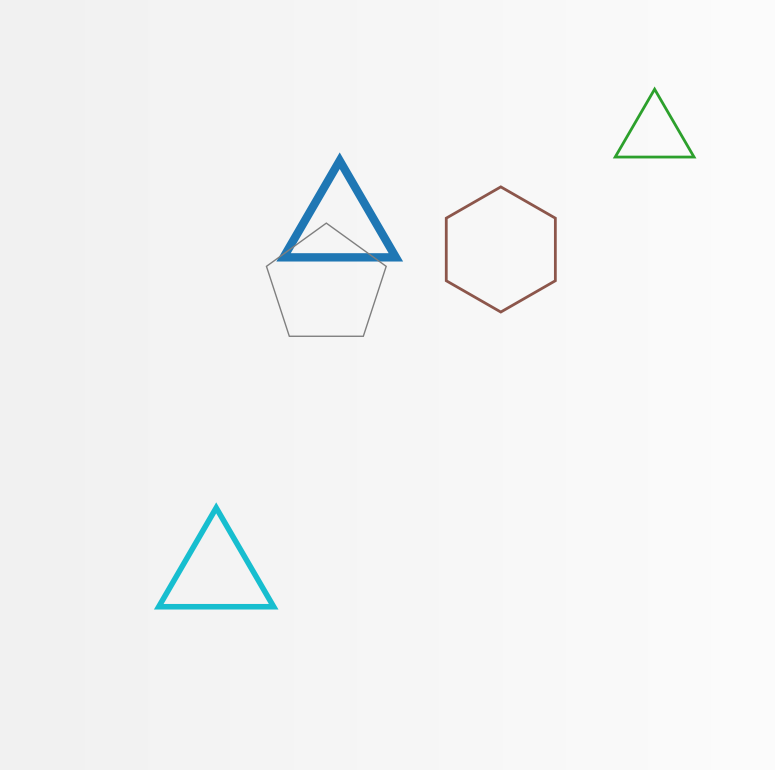[{"shape": "triangle", "thickness": 3, "radius": 0.42, "center": [0.438, 0.708]}, {"shape": "triangle", "thickness": 1, "radius": 0.29, "center": [0.845, 0.825]}, {"shape": "hexagon", "thickness": 1, "radius": 0.41, "center": [0.646, 0.676]}, {"shape": "pentagon", "thickness": 0.5, "radius": 0.41, "center": [0.421, 0.629]}, {"shape": "triangle", "thickness": 2, "radius": 0.43, "center": [0.279, 0.255]}]